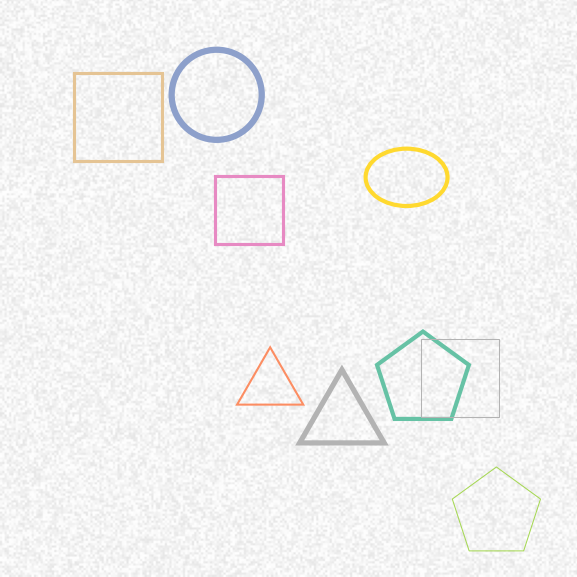[{"shape": "pentagon", "thickness": 2, "radius": 0.42, "center": [0.732, 0.341]}, {"shape": "triangle", "thickness": 1, "radius": 0.33, "center": [0.468, 0.332]}, {"shape": "circle", "thickness": 3, "radius": 0.39, "center": [0.375, 0.835]}, {"shape": "square", "thickness": 1.5, "radius": 0.29, "center": [0.432, 0.635]}, {"shape": "pentagon", "thickness": 0.5, "radius": 0.4, "center": [0.86, 0.11]}, {"shape": "oval", "thickness": 2, "radius": 0.35, "center": [0.704, 0.692]}, {"shape": "square", "thickness": 1.5, "radius": 0.38, "center": [0.204, 0.796]}, {"shape": "square", "thickness": 0.5, "radius": 0.34, "center": [0.797, 0.344]}, {"shape": "triangle", "thickness": 2.5, "radius": 0.42, "center": [0.592, 0.274]}]